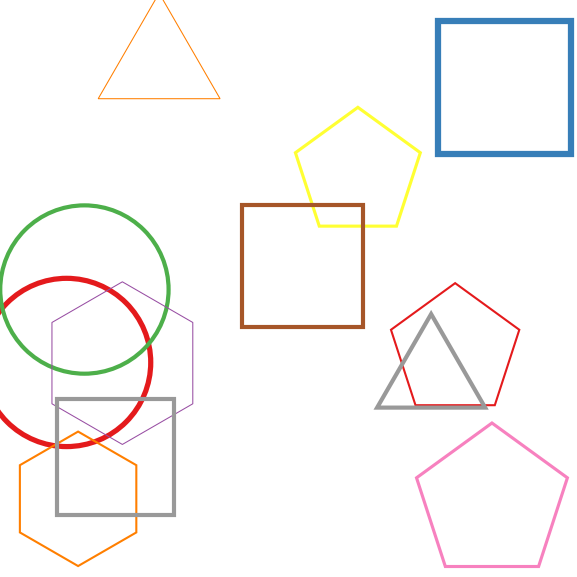[{"shape": "pentagon", "thickness": 1, "radius": 0.58, "center": [0.788, 0.392]}, {"shape": "circle", "thickness": 2.5, "radius": 0.73, "center": [0.115, 0.372]}, {"shape": "square", "thickness": 3, "radius": 0.58, "center": [0.873, 0.847]}, {"shape": "circle", "thickness": 2, "radius": 0.73, "center": [0.146, 0.498]}, {"shape": "hexagon", "thickness": 0.5, "radius": 0.7, "center": [0.212, 0.37]}, {"shape": "hexagon", "thickness": 1, "radius": 0.58, "center": [0.135, 0.135]}, {"shape": "triangle", "thickness": 0.5, "radius": 0.61, "center": [0.276, 0.889]}, {"shape": "pentagon", "thickness": 1.5, "radius": 0.57, "center": [0.62, 0.7]}, {"shape": "square", "thickness": 2, "radius": 0.53, "center": [0.524, 0.538]}, {"shape": "pentagon", "thickness": 1.5, "radius": 0.69, "center": [0.852, 0.129]}, {"shape": "square", "thickness": 2, "radius": 0.5, "center": [0.2, 0.208]}, {"shape": "triangle", "thickness": 2, "radius": 0.54, "center": [0.747, 0.347]}]